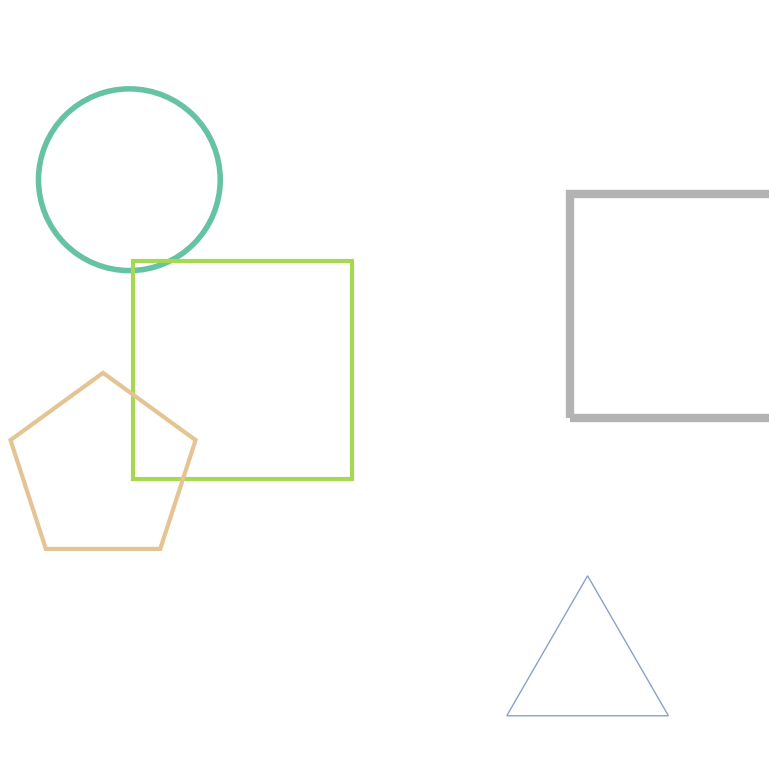[{"shape": "circle", "thickness": 2, "radius": 0.59, "center": [0.168, 0.767]}, {"shape": "triangle", "thickness": 0.5, "radius": 0.61, "center": [0.763, 0.131]}, {"shape": "square", "thickness": 1.5, "radius": 0.71, "center": [0.315, 0.519]}, {"shape": "pentagon", "thickness": 1.5, "radius": 0.63, "center": [0.134, 0.389]}, {"shape": "square", "thickness": 3, "radius": 0.73, "center": [0.886, 0.603]}]